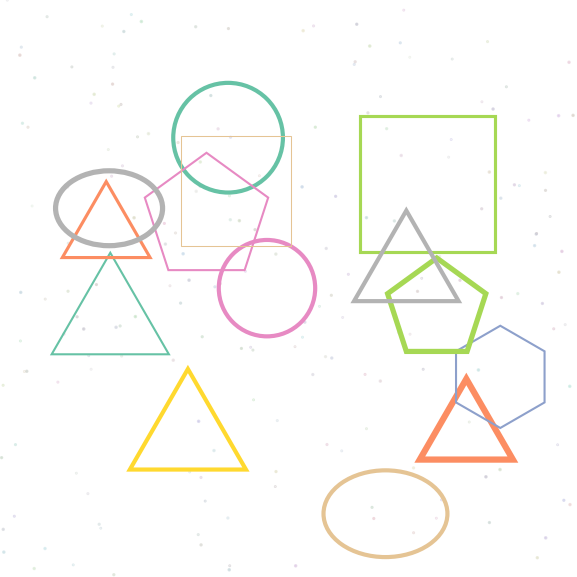[{"shape": "triangle", "thickness": 1, "radius": 0.59, "center": [0.191, 0.444]}, {"shape": "circle", "thickness": 2, "radius": 0.47, "center": [0.395, 0.761]}, {"shape": "triangle", "thickness": 3, "radius": 0.47, "center": [0.807, 0.25]}, {"shape": "triangle", "thickness": 1.5, "radius": 0.44, "center": [0.184, 0.597]}, {"shape": "hexagon", "thickness": 1, "radius": 0.44, "center": [0.866, 0.347]}, {"shape": "pentagon", "thickness": 1, "radius": 0.56, "center": [0.358, 0.622]}, {"shape": "circle", "thickness": 2, "radius": 0.42, "center": [0.462, 0.5]}, {"shape": "square", "thickness": 1.5, "radius": 0.59, "center": [0.74, 0.68]}, {"shape": "pentagon", "thickness": 2.5, "radius": 0.45, "center": [0.756, 0.463]}, {"shape": "triangle", "thickness": 2, "radius": 0.58, "center": [0.325, 0.244]}, {"shape": "square", "thickness": 0.5, "radius": 0.47, "center": [0.409, 0.668]}, {"shape": "oval", "thickness": 2, "radius": 0.54, "center": [0.667, 0.11]}, {"shape": "triangle", "thickness": 2, "radius": 0.52, "center": [0.704, 0.53]}, {"shape": "oval", "thickness": 2.5, "radius": 0.46, "center": [0.189, 0.639]}]